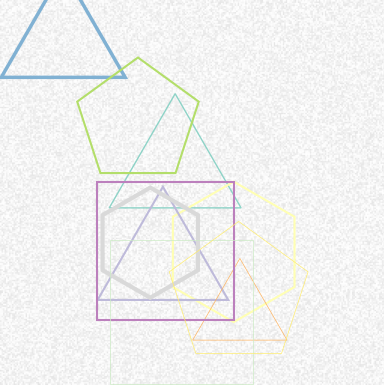[{"shape": "triangle", "thickness": 1, "radius": 0.99, "center": [0.455, 0.559]}, {"shape": "hexagon", "thickness": 1.5, "radius": 0.91, "center": [0.607, 0.346]}, {"shape": "triangle", "thickness": 1.5, "radius": 0.98, "center": [0.423, 0.319]}, {"shape": "triangle", "thickness": 2.5, "radius": 0.93, "center": [0.164, 0.892]}, {"shape": "triangle", "thickness": 0.5, "radius": 0.71, "center": [0.623, 0.187]}, {"shape": "pentagon", "thickness": 1.5, "radius": 0.83, "center": [0.358, 0.685]}, {"shape": "hexagon", "thickness": 3, "radius": 0.72, "center": [0.39, 0.37]}, {"shape": "square", "thickness": 1.5, "radius": 0.89, "center": [0.43, 0.348]}, {"shape": "square", "thickness": 0.5, "radius": 0.93, "center": [0.472, 0.19]}, {"shape": "pentagon", "thickness": 0.5, "radius": 0.95, "center": [0.62, 0.235]}]